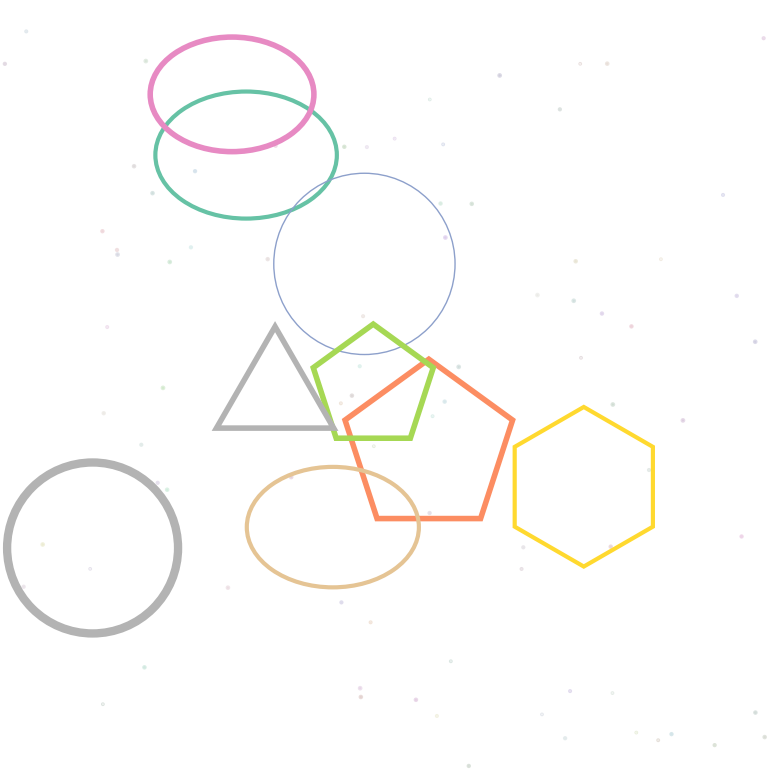[{"shape": "oval", "thickness": 1.5, "radius": 0.59, "center": [0.32, 0.799]}, {"shape": "pentagon", "thickness": 2, "radius": 0.57, "center": [0.557, 0.419]}, {"shape": "circle", "thickness": 0.5, "radius": 0.59, "center": [0.473, 0.657]}, {"shape": "oval", "thickness": 2, "radius": 0.53, "center": [0.301, 0.877]}, {"shape": "pentagon", "thickness": 2, "radius": 0.41, "center": [0.485, 0.497]}, {"shape": "hexagon", "thickness": 1.5, "radius": 0.52, "center": [0.758, 0.368]}, {"shape": "oval", "thickness": 1.5, "radius": 0.56, "center": [0.432, 0.315]}, {"shape": "triangle", "thickness": 2, "radius": 0.44, "center": [0.357, 0.488]}, {"shape": "circle", "thickness": 3, "radius": 0.56, "center": [0.12, 0.288]}]